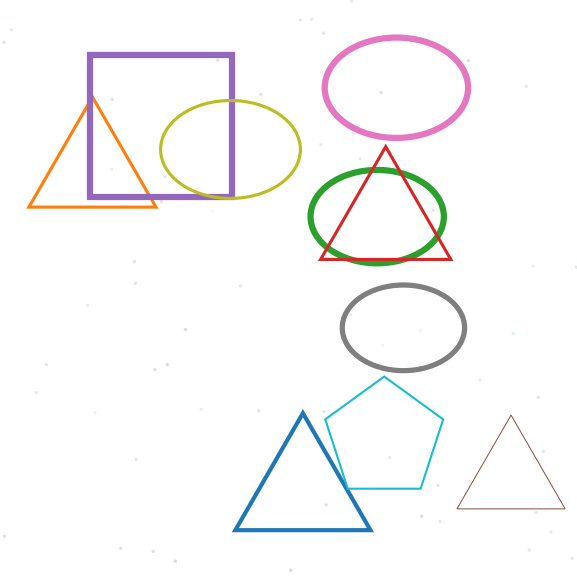[{"shape": "triangle", "thickness": 2, "radius": 0.68, "center": [0.525, 0.149]}, {"shape": "triangle", "thickness": 1.5, "radius": 0.64, "center": [0.16, 0.704]}, {"shape": "oval", "thickness": 3, "radius": 0.58, "center": [0.653, 0.624]}, {"shape": "triangle", "thickness": 1.5, "radius": 0.65, "center": [0.668, 0.615]}, {"shape": "square", "thickness": 3, "radius": 0.61, "center": [0.278, 0.78]}, {"shape": "triangle", "thickness": 0.5, "radius": 0.54, "center": [0.885, 0.172]}, {"shape": "oval", "thickness": 3, "radius": 0.62, "center": [0.686, 0.847]}, {"shape": "oval", "thickness": 2.5, "radius": 0.53, "center": [0.699, 0.431]}, {"shape": "oval", "thickness": 1.5, "radius": 0.61, "center": [0.399, 0.74]}, {"shape": "pentagon", "thickness": 1, "radius": 0.54, "center": [0.665, 0.24]}]